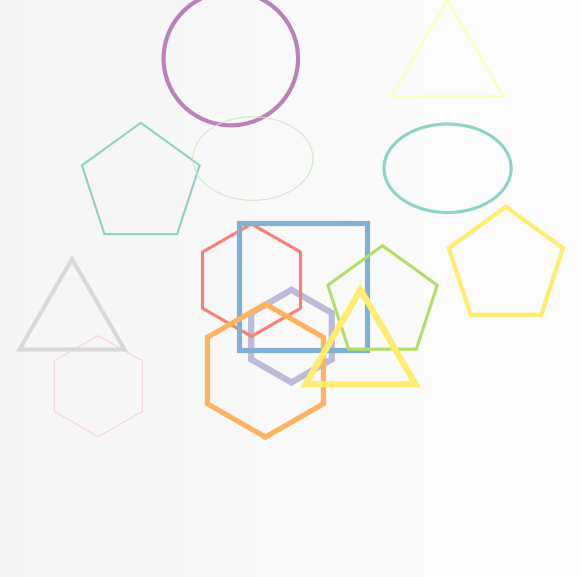[{"shape": "oval", "thickness": 1.5, "radius": 0.55, "center": [0.77, 0.708]}, {"shape": "pentagon", "thickness": 1, "radius": 0.53, "center": [0.242, 0.68]}, {"shape": "triangle", "thickness": 1, "radius": 0.56, "center": [0.77, 0.888]}, {"shape": "hexagon", "thickness": 3, "radius": 0.4, "center": [0.501, 0.417]}, {"shape": "hexagon", "thickness": 1.5, "radius": 0.49, "center": [0.433, 0.514]}, {"shape": "square", "thickness": 2.5, "radius": 0.55, "center": [0.521, 0.503]}, {"shape": "hexagon", "thickness": 2.5, "radius": 0.58, "center": [0.457, 0.357]}, {"shape": "pentagon", "thickness": 1.5, "radius": 0.5, "center": [0.658, 0.475]}, {"shape": "hexagon", "thickness": 0.5, "radius": 0.44, "center": [0.169, 0.33]}, {"shape": "triangle", "thickness": 2, "radius": 0.52, "center": [0.124, 0.446]}, {"shape": "circle", "thickness": 2, "radius": 0.58, "center": [0.397, 0.898]}, {"shape": "oval", "thickness": 0.5, "radius": 0.52, "center": [0.435, 0.725]}, {"shape": "pentagon", "thickness": 2, "radius": 0.52, "center": [0.87, 0.538]}, {"shape": "triangle", "thickness": 3, "radius": 0.55, "center": [0.62, 0.388]}]